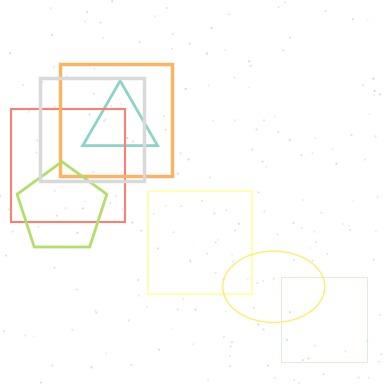[{"shape": "triangle", "thickness": 2, "radius": 0.56, "center": [0.312, 0.678]}, {"shape": "square", "thickness": 1.5, "radius": 0.67, "center": [0.52, 0.37]}, {"shape": "square", "thickness": 1.5, "radius": 0.73, "center": [0.177, 0.57]}, {"shape": "square", "thickness": 2.5, "radius": 0.73, "center": [0.302, 0.687]}, {"shape": "pentagon", "thickness": 2, "radius": 0.61, "center": [0.161, 0.458]}, {"shape": "square", "thickness": 2.5, "radius": 0.67, "center": [0.239, 0.664]}, {"shape": "square", "thickness": 0.5, "radius": 0.55, "center": [0.842, 0.171]}, {"shape": "oval", "thickness": 1, "radius": 0.66, "center": [0.711, 0.255]}]